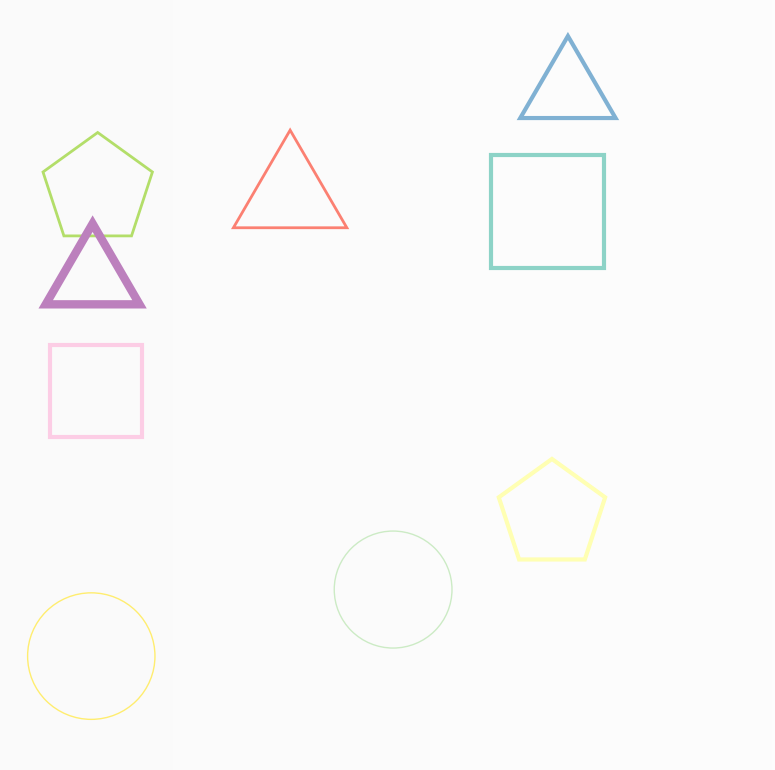[{"shape": "square", "thickness": 1.5, "radius": 0.37, "center": [0.706, 0.725]}, {"shape": "pentagon", "thickness": 1.5, "radius": 0.36, "center": [0.712, 0.332]}, {"shape": "triangle", "thickness": 1, "radius": 0.42, "center": [0.374, 0.746]}, {"shape": "triangle", "thickness": 1.5, "radius": 0.35, "center": [0.733, 0.882]}, {"shape": "pentagon", "thickness": 1, "radius": 0.37, "center": [0.126, 0.754]}, {"shape": "square", "thickness": 1.5, "radius": 0.3, "center": [0.124, 0.492]}, {"shape": "triangle", "thickness": 3, "radius": 0.35, "center": [0.12, 0.64]}, {"shape": "circle", "thickness": 0.5, "radius": 0.38, "center": [0.507, 0.234]}, {"shape": "circle", "thickness": 0.5, "radius": 0.41, "center": [0.118, 0.148]}]